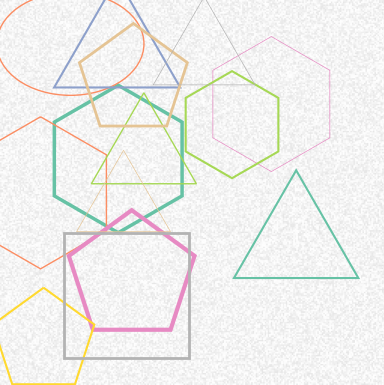[{"shape": "triangle", "thickness": 1.5, "radius": 0.93, "center": [0.769, 0.371]}, {"shape": "hexagon", "thickness": 2.5, "radius": 0.96, "center": [0.307, 0.587]}, {"shape": "hexagon", "thickness": 1, "radius": 0.99, "center": [0.105, 0.499]}, {"shape": "oval", "thickness": 1, "radius": 0.96, "center": [0.183, 0.886]}, {"shape": "triangle", "thickness": 1.5, "radius": 0.95, "center": [0.304, 0.867]}, {"shape": "hexagon", "thickness": 0.5, "radius": 0.88, "center": [0.705, 0.73]}, {"shape": "pentagon", "thickness": 3, "radius": 0.86, "center": [0.342, 0.282]}, {"shape": "triangle", "thickness": 1, "radius": 0.79, "center": [0.374, 0.601]}, {"shape": "hexagon", "thickness": 1.5, "radius": 0.7, "center": [0.603, 0.676]}, {"shape": "pentagon", "thickness": 1.5, "radius": 0.69, "center": [0.113, 0.114]}, {"shape": "triangle", "thickness": 0.5, "radius": 0.7, "center": [0.321, 0.469]}, {"shape": "pentagon", "thickness": 2, "radius": 0.74, "center": [0.346, 0.792]}, {"shape": "triangle", "thickness": 0.5, "radius": 0.76, "center": [0.53, 0.856]}, {"shape": "square", "thickness": 2, "radius": 0.81, "center": [0.328, 0.233]}]